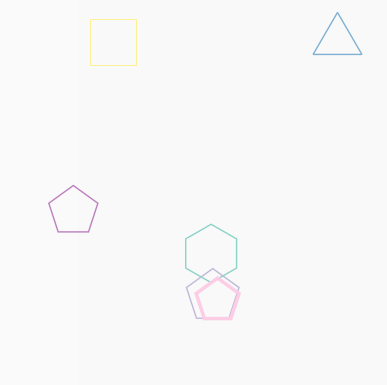[{"shape": "hexagon", "thickness": 1, "radius": 0.38, "center": [0.545, 0.342]}, {"shape": "pentagon", "thickness": 1, "radius": 0.36, "center": [0.549, 0.231]}, {"shape": "triangle", "thickness": 1, "radius": 0.36, "center": [0.871, 0.895]}, {"shape": "pentagon", "thickness": 2.5, "radius": 0.29, "center": [0.562, 0.22]}, {"shape": "pentagon", "thickness": 1, "radius": 0.33, "center": [0.189, 0.452]}, {"shape": "square", "thickness": 0.5, "radius": 0.29, "center": [0.291, 0.891]}]